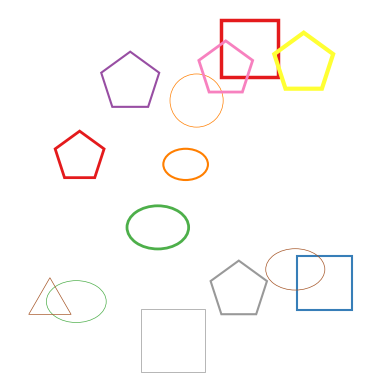[{"shape": "pentagon", "thickness": 2, "radius": 0.33, "center": [0.207, 0.593]}, {"shape": "square", "thickness": 2.5, "radius": 0.37, "center": [0.647, 0.874]}, {"shape": "square", "thickness": 1.5, "radius": 0.35, "center": [0.843, 0.264]}, {"shape": "oval", "thickness": 2, "radius": 0.4, "center": [0.41, 0.409]}, {"shape": "oval", "thickness": 0.5, "radius": 0.39, "center": [0.198, 0.217]}, {"shape": "pentagon", "thickness": 1.5, "radius": 0.4, "center": [0.338, 0.787]}, {"shape": "oval", "thickness": 1.5, "radius": 0.29, "center": [0.482, 0.573]}, {"shape": "circle", "thickness": 0.5, "radius": 0.35, "center": [0.511, 0.739]}, {"shape": "pentagon", "thickness": 3, "radius": 0.4, "center": [0.789, 0.835]}, {"shape": "triangle", "thickness": 0.5, "radius": 0.32, "center": [0.13, 0.215]}, {"shape": "oval", "thickness": 0.5, "radius": 0.38, "center": [0.767, 0.3]}, {"shape": "pentagon", "thickness": 2, "radius": 0.37, "center": [0.586, 0.82]}, {"shape": "square", "thickness": 0.5, "radius": 0.41, "center": [0.449, 0.116]}, {"shape": "pentagon", "thickness": 1.5, "radius": 0.38, "center": [0.62, 0.246]}]